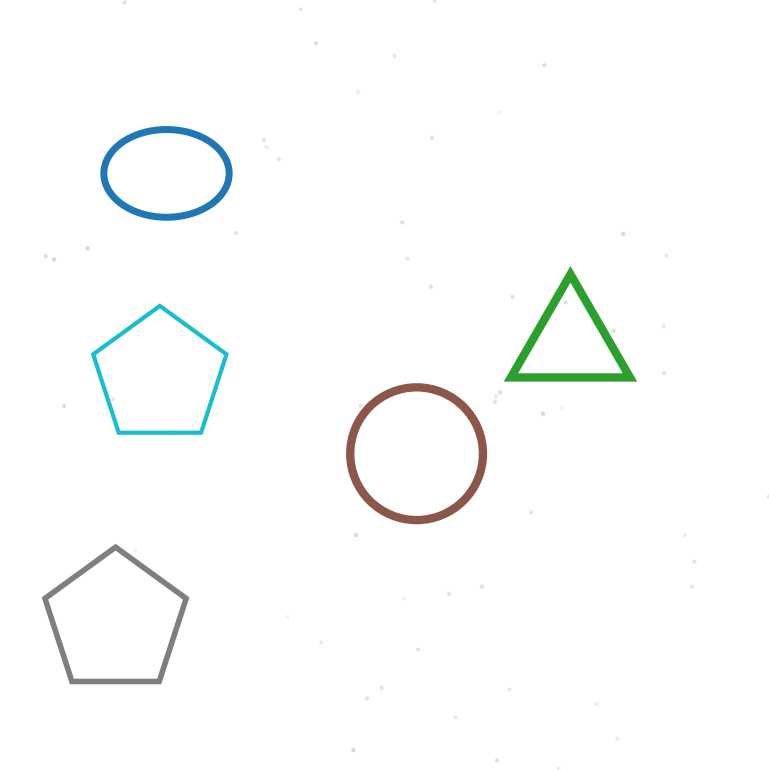[{"shape": "oval", "thickness": 2.5, "radius": 0.41, "center": [0.216, 0.775]}, {"shape": "triangle", "thickness": 3, "radius": 0.45, "center": [0.741, 0.554]}, {"shape": "circle", "thickness": 3, "radius": 0.43, "center": [0.541, 0.411]}, {"shape": "pentagon", "thickness": 2, "radius": 0.48, "center": [0.15, 0.193]}, {"shape": "pentagon", "thickness": 1.5, "radius": 0.46, "center": [0.208, 0.512]}]